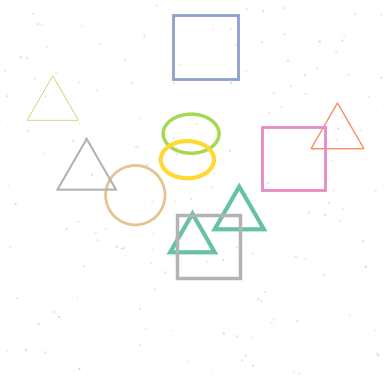[{"shape": "triangle", "thickness": 3, "radius": 0.33, "center": [0.5, 0.378]}, {"shape": "triangle", "thickness": 3, "radius": 0.37, "center": [0.621, 0.441]}, {"shape": "triangle", "thickness": 1, "radius": 0.4, "center": [0.877, 0.653]}, {"shape": "square", "thickness": 2, "radius": 0.42, "center": [0.534, 0.878]}, {"shape": "square", "thickness": 2, "radius": 0.41, "center": [0.761, 0.587]}, {"shape": "oval", "thickness": 2.5, "radius": 0.36, "center": [0.496, 0.653]}, {"shape": "triangle", "thickness": 0.5, "radius": 0.39, "center": [0.137, 0.726]}, {"shape": "oval", "thickness": 3, "radius": 0.35, "center": [0.487, 0.585]}, {"shape": "circle", "thickness": 2, "radius": 0.39, "center": [0.351, 0.493]}, {"shape": "square", "thickness": 2.5, "radius": 0.41, "center": [0.542, 0.36]}, {"shape": "triangle", "thickness": 1.5, "radius": 0.44, "center": [0.225, 0.551]}]